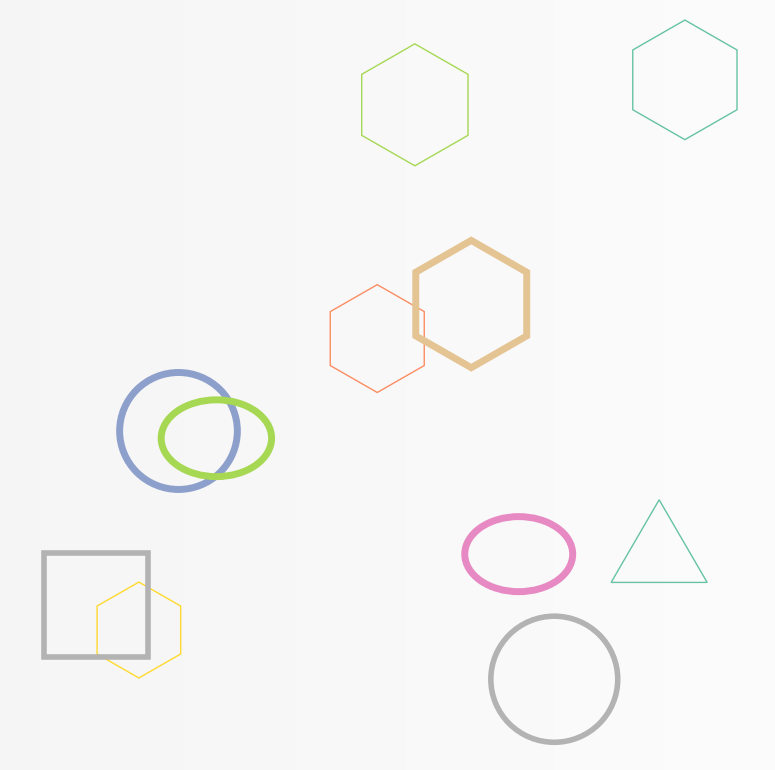[{"shape": "triangle", "thickness": 0.5, "radius": 0.36, "center": [0.851, 0.279]}, {"shape": "hexagon", "thickness": 0.5, "radius": 0.39, "center": [0.884, 0.896]}, {"shape": "hexagon", "thickness": 0.5, "radius": 0.35, "center": [0.487, 0.56]}, {"shape": "circle", "thickness": 2.5, "radius": 0.38, "center": [0.23, 0.44]}, {"shape": "oval", "thickness": 2.5, "radius": 0.35, "center": [0.669, 0.28]}, {"shape": "hexagon", "thickness": 0.5, "radius": 0.4, "center": [0.535, 0.864]}, {"shape": "oval", "thickness": 2.5, "radius": 0.36, "center": [0.279, 0.431]}, {"shape": "hexagon", "thickness": 0.5, "radius": 0.31, "center": [0.179, 0.182]}, {"shape": "hexagon", "thickness": 2.5, "radius": 0.41, "center": [0.608, 0.605]}, {"shape": "square", "thickness": 2, "radius": 0.33, "center": [0.124, 0.214]}, {"shape": "circle", "thickness": 2, "radius": 0.41, "center": [0.715, 0.118]}]